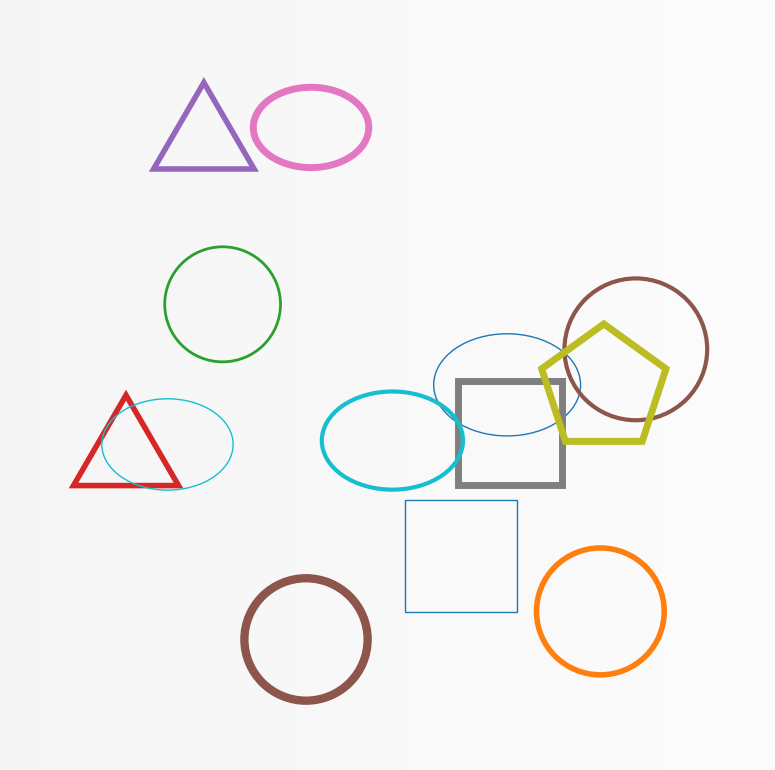[{"shape": "oval", "thickness": 0.5, "radius": 0.47, "center": [0.654, 0.5]}, {"shape": "square", "thickness": 0.5, "radius": 0.36, "center": [0.595, 0.278]}, {"shape": "circle", "thickness": 2, "radius": 0.41, "center": [0.775, 0.206]}, {"shape": "circle", "thickness": 1, "radius": 0.37, "center": [0.287, 0.605]}, {"shape": "triangle", "thickness": 2, "radius": 0.39, "center": [0.163, 0.409]}, {"shape": "triangle", "thickness": 2, "radius": 0.37, "center": [0.263, 0.818]}, {"shape": "circle", "thickness": 1.5, "radius": 0.46, "center": [0.82, 0.546]}, {"shape": "circle", "thickness": 3, "radius": 0.4, "center": [0.395, 0.17]}, {"shape": "oval", "thickness": 2.5, "radius": 0.37, "center": [0.401, 0.834]}, {"shape": "square", "thickness": 2.5, "radius": 0.34, "center": [0.659, 0.437]}, {"shape": "pentagon", "thickness": 2.5, "radius": 0.42, "center": [0.779, 0.495]}, {"shape": "oval", "thickness": 1.5, "radius": 0.46, "center": [0.506, 0.428]}, {"shape": "oval", "thickness": 0.5, "radius": 0.42, "center": [0.216, 0.423]}]